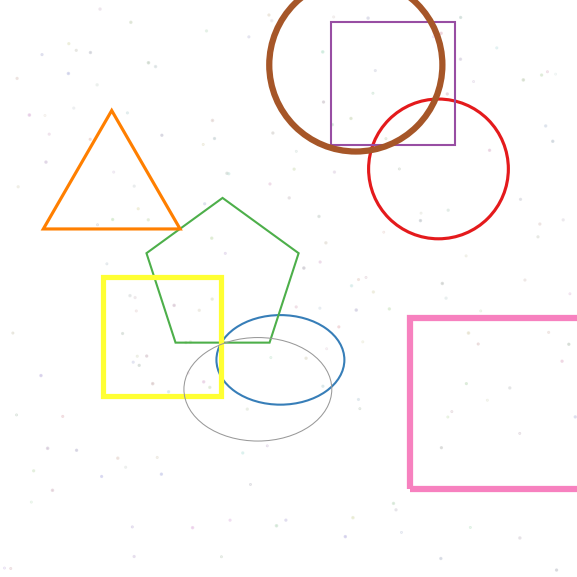[{"shape": "circle", "thickness": 1.5, "radius": 0.6, "center": [0.759, 0.707]}, {"shape": "oval", "thickness": 1, "radius": 0.55, "center": [0.486, 0.376]}, {"shape": "pentagon", "thickness": 1, "radius": 0.69, "center": [0.385, 0.518]}, {"shape": "square", "thickness": 1, "radius": 0.53, "center": [0.68, 0.854]}, {"shape": "triangle", "thickness": 1.5, "radius": 0.68, "center": [0.193, 0.671]}, {"shape": "square", "thickness": 2.5, "radius": 0.51, "center": [0.28, 0.417]}, {"shape": "circle", "thickness": 3, "radius": 0.75, "center": [0.616, 0.887]}, {"shape": "square", "thickness": 3, "radius": 0.74, "center": [0.857, 0.301]}, {"shape": "oval", "thickness": 0.5, "radius": 0.64, "center": [0.447, 0.325]}]